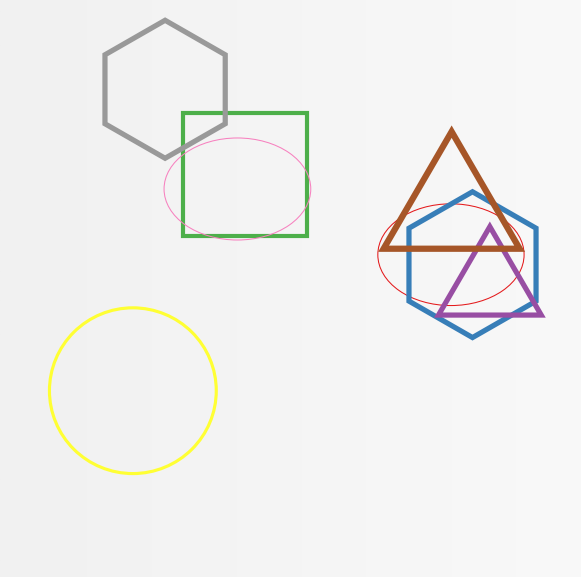[{"shape": "oval", "thickness": 0.5, "radius": 0.63, "center": [0.776, 0.558]}, {"shape": "hexagon", "thickness": 2.5, "radius": 0.63, "center": [0.813, 0.541]}, {"shape": "square", "thickness": 2, "radius": 0.53, "center": [0.422, 0.696]}, {"shape": "triangle", "thickness": 2.5, "radius": 0.51, "center": [0.843, 0.505]}, {"shape": "circle", "thickness": 1.5, "radius": 0.72, "center": [0.229, 0.323]}, {"shape": "triangle", "thickness": 3, "radius": 0.68, "center": [0.777, 0.636]}, {"shape": "oval", "thickness": 0.5, "radius": 0.63, "center": [0.408, 0.672]}, {"shape": "hexagon", "thickness": 2.5, "radius": 0.6, "center": [0.284, 0.845]}]